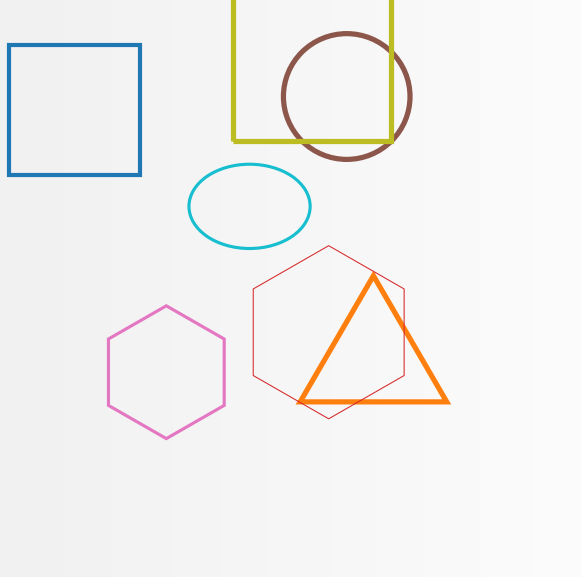[{"shape": "square", "thickness": 2, "radius": 0.56, "center": [0.128, 0.809]}, {"shape": "triangle", "thickness": 2.5, "radius": 0.73, "center": [0.642, 0.376]}, {"shape": "hexagon", "thickness": 0.5, "radius": 0.75, "center": [0.565, 0.424]}, {"shape": "circle", "thickness": 2.5, "radius": 0.54, "center": [0.597, 0.832]}, {"shape": "hexagon", "thickness": 1.5, "radius": 0.57, "center": [0.286, 0.355]}, {"shape": "square", "thickness": 2.5, "radius": 0.68, "center": [0.537, 0.891]}, {"shape": "oval", "thickness": 1.5, "radius": 0.52, "center": [0.429, 0.642]}]